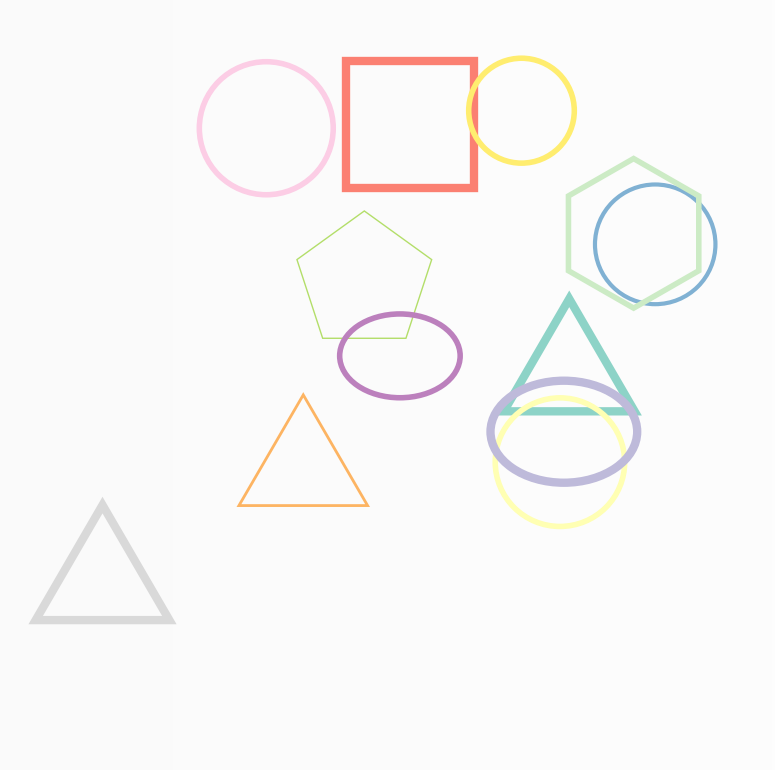[{"shape": "triangle", "thickness": 3, "radius": 0.49, "center": [0.735, 0.515]}, {"shape": "circle", "thickness": 2, "radius": 0.42, "center": [0.723, 0.4]}, {"shape": "oval", "thickness": 3, "radius": 0.47, "center": [0.728, 0.439]}, {"shape": "square", "thickness": 3, "radius": 0.41, "center": [0.53, 0.839]}, {"shape": "circle", "thickness": 1.5, "radius": 0.39, "center": [0.845, 0.683]}, {"shape": "triangle", "thickness": 1, "radius": 0.48, "center": [0.391, 0.391]}, {"shape": "pentagon", "thickness": 0.5, "radius": 0.46, "center": [0.47, 0.635]}, {"shape": "circle", "thickness": 2, "radius": 0.43, "center": [0.344, 0.833]}, {"shape": "triangle", "thickness": 3, "radius": 0.5, "center": [0.132, 0.244]}, {"shape": "oval", "thickness": 2, "radius": 0.39, "center": [0.516, 0.538]}, {"shape": "hexagon", "thickness": 2, "radius": 0.49, "center": [0.818, 0.697]}, {"shape": "circle", "thickness": 2, "radius": 0.34, "center": [0.673, 0.856]}]